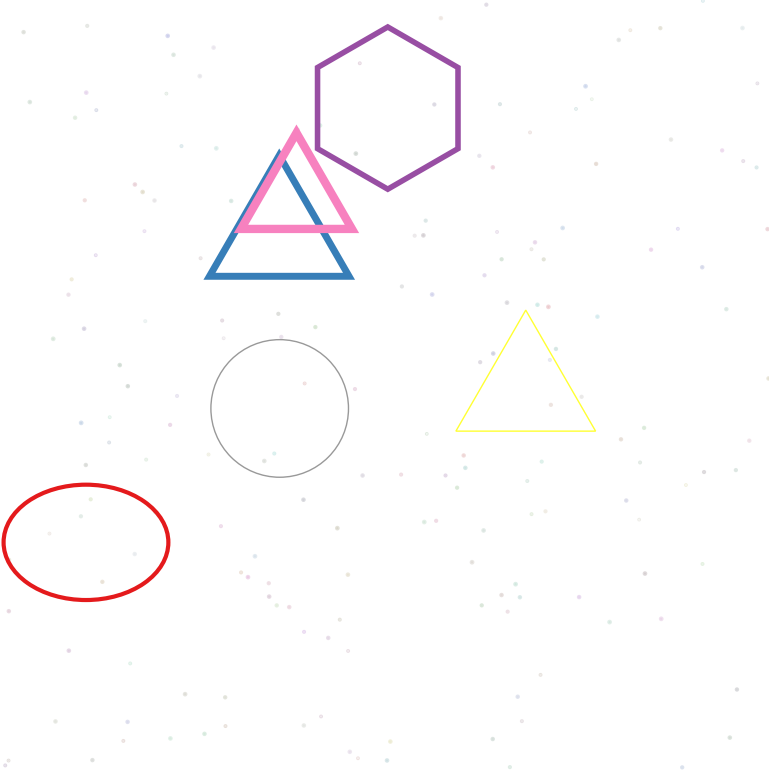[{"shape": "oval", "thickness": 1.5, "radius": 0.53, "center": [0.112, 0.296]}, {"shape": "triangle", "thickness": 2.5, "radius": 0.52, "center": [0.363, 0.694]}, {"shape": "hexagon", "thickness": 2, "radius": 0.53, "center": [0.504, 0.86]}, {"shape": "triangle", "thickness": 0.5, "radius": 0.52, "center": [0.683, 0.492]}, {"shape": "triangle", "thickness": 3, "radius": 0.42, "center": [0.385, 0.744]}, {"shape": "circle", "thickness": 0.5, "radius": 0.45, "center": [0.363, 0.47]}]